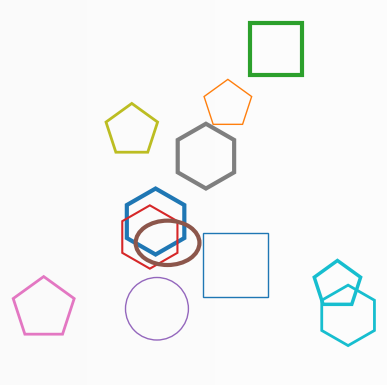[{"shape": "hexagon", "thickness": 3, "radius": 0.43, "center": [0.401, 0.425]}, {"shape": "square", "thickness": 1, "radius": 0.41, "center": [0.608, 0.313]}, {"shape": "pentagon", "thickness": 1, "radius": 0.32, "center": [0.588, 0.729]}, {"shape": "square", "thickness": 3, "radius": 0.33, "center": [0.713, 0.872]}, {"shape": "hexagon", "thickness": 1.5, "radius": 0.41, "center": [0.387, 0.384]}, {"shape": "circle", "thickness": 1, "radius": 0.41, "center": [0.405, 0.198]}, {"shape": "oval", "thickness": 3, "radius": 0.41, "center": [0.432, 0.369]}, {"shape": "pentagon", "thickness": 2, "radius": 0.41, "center": [0.113, 0.199]}, {"shape": "hexagon", "thickness": 3, "radius": 0.42, "center": [0.531, 0.594]}, {"shape": "pentagon", "thickness": 2, "radius": 0.35, "center": [0.34, 0.661]}, {"shape": "hexagon", "thickness": 2, "radius": 0.39, "center": [0.898, 0.181]}, {"shape": "pentagon", "thickness": 2.5, "radius": 0.31, "center": [0.871, 0.26]}]